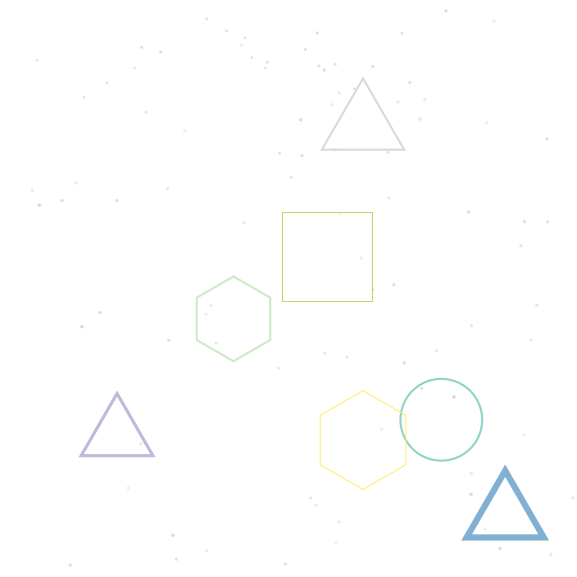[{"shape": "circle", "thickness": 1, "radius": 0.35, "center": [0.764, 0.272]}, {"shape": "triangle", "thickness": 1.5, "radius": 0.36, "center": [0.203, 0.246]}, {"shape": "triangle", "thickness": 3, "radius": 0.39, "center": [0.875, 0.107]}, {"shape": "square", "thickness": 0.5, "radius": 0.39, "center": [0.566, 0.555]}, {"shape": "triangle", "thickness": 1, "radius": 0.41, "center": [0.629, 0.781]}, {"shape": "hexagon", "thickness": 1, "radius": 0.37, "center": [0.404, 0.447]}, {"shape": "hexagon", "thickness": 0.5, "radius": 0.43, "center": [0.629, 0.237]}]